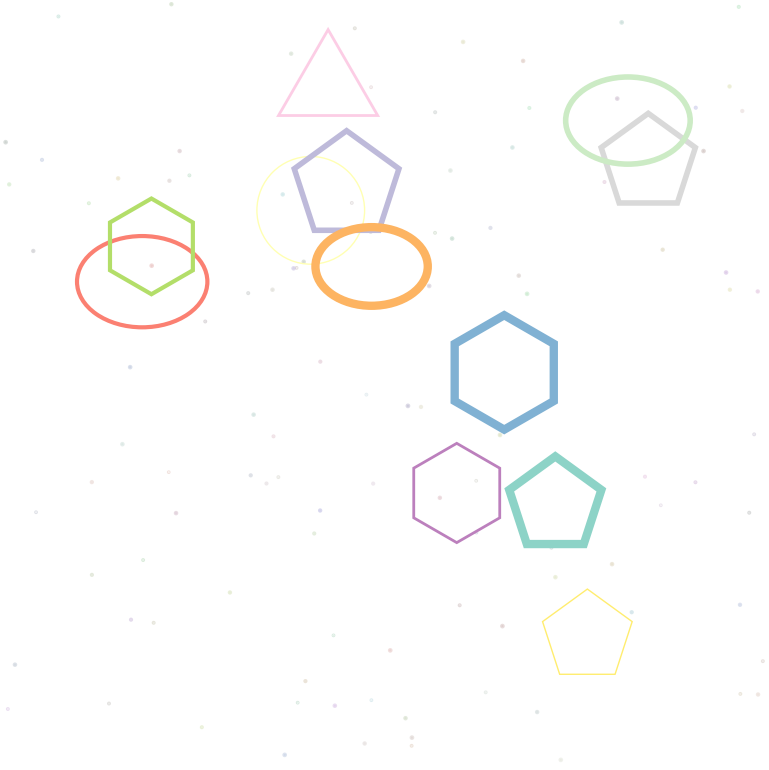[{"shape": "pentagon", "thickness": 3, "radius": 0.31, "center": [0.721, 0.344]}, {"shape": "circle", "thickness": 0.5, "radius": 0.35, "center": [0.404, 0.727]}, {"shape": "pentagon", "thickness": 2, "radius": 0.36, "center": [0.45, 0.759]}, {"shape": "oval", "thickness": 1.5, "radius": 0.42, "center": [0.185, 0.634]}, {"shape": "hexagon", "thickness": 3, "radius": 0.37, "center": [0.655, 0.516]}, {"shape": "oval", "thickness": 3, "radius": 0.36, "center": [0.483, 0.654]}, {"shape": "hexagon", "thickness": 1.5, "radius": 0.31, "center": [0.197, 0.68]}, {"shape": "triangle", "thickness": 1, "radius": 0.37, "center": [0.426, 0.887]}, {"shape": "pentagon", "thickness": 2, "radius": 0.32, "center": [0.842, 0.788]}, {"shape": "hexagon", "thickness": 1, "radius": 0.32, "center": [0.593, 0.36]}, {"shape": "oval", "thickness": 2, "radius": 0.4, "center": [0.815, 0.843]}, {"shape": "pentagon", "thickness": 0.5, "radius": 0.31, "center": [0.763, 0.174]}]